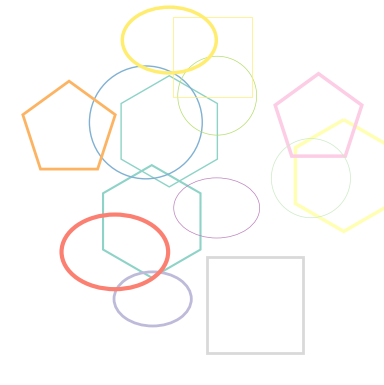[{"shape": "hexagon", "thickness": 1, "radius": 0.72, "center": [0.44, 0.659]}, {"shape": "hexagon", "thickness": 1.5, "radius": 0.73, "center": [0.394, 0.425]}, {"shape": "hexagon", "thickness": 2.5, "radius": 0.73, "center": [0.893, 0.544]}, {"shape": "oval", "thickness": 2, "radius": 0.5, "center": [0.397, 0.224]}, {"shape": "oval", "thickness": 3, "radius": 0.69, "center": [0.298, 0.346]}, {"shape": "circle", "thickness": 1, "radius": 0.73, "center": [0.379, 0.682]}, {"shape": "pentagon", "thickness": 2, "radius": 0.63, "center": [0.179, 0.663]}, {"shape": "circle", "thickness": 0.5, "radius": 0.51, "center": [0.564, 0.751]}, {"shape": "pentagon", "thickness": 2.5, "radius": 0.59, "center": [0.827, 0.69]}, {"shape": "square", "thickness": 2, "radius": 0.62, "center": [0.663, 0.208]}, {"shape": "oval", "thickness": 0.5, "radius": 0.56, "center": [0.563, 0.46]}, {"shape": "circle", "thickness": 0.5, "radius": 0.51, "center": [0.808, 0.537]}, {"shape": "square", "thickness": 0.5, "radius": 0.51, "center": [0.553, 0.852]}, {"shape": "oval", "thickness": 2.5, "radius": 0.61, "center": [0.44, 0.896]}]